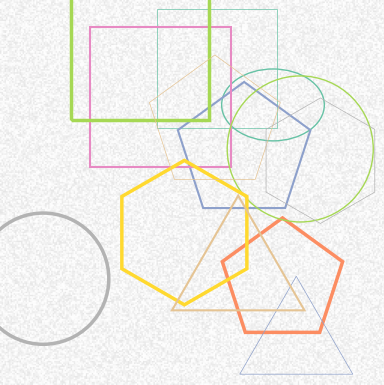[{"shape": "square", "thickness": 0.5, "radius": 0.78, "center": [0.564, 0.822]}, {"shape": "oval", "thickness": 1, "radius": 0.67, "center": [0.709, 0.727]}, {"shape": "pentagon", "thickness": 2.5, "radius": 0.82, "center": [0.734, 0.27]}, {"shape": "triangle", "thickness": 0.5, "radius": 0.85, "center": [0.77, 0.113]}, {"shape": "pentagon", "thickness": 1.5, "radius": 0.91, "center": [0.634, 0.606]}, {"shape": "square", "thickness": 1.5, "radius": 0.91, "center": [0.417, 0.748]}, {"shape": "circle", "thickness": 1, "radius": 0.95, "center": [0.78, 0.613]}, {"shape": "square", "thickness": 2.5, "radius": 0.9, "center": [0.365, 0.867]}, {"shape": "hexagon", "thickness": 2.5, "radius": 0.94, "center": [0.479, 0.396]}, {"shape": "pentagon", "thickness": 0.5, "radius": 0.89, "center": [0.558, 0.679]}, {"shape": "triangle", "thickness": 1.5, "radius": 0.99, "center": [0.619, 0.293]}, {"shape": "hexagon", "thickness": 0.5, "radius": 0.82, "center": [0.832, 0.583]}, {"shape": "circle", "thickness": 2.5, "radius": 0.85, "center": [0.112, 0.276]}]